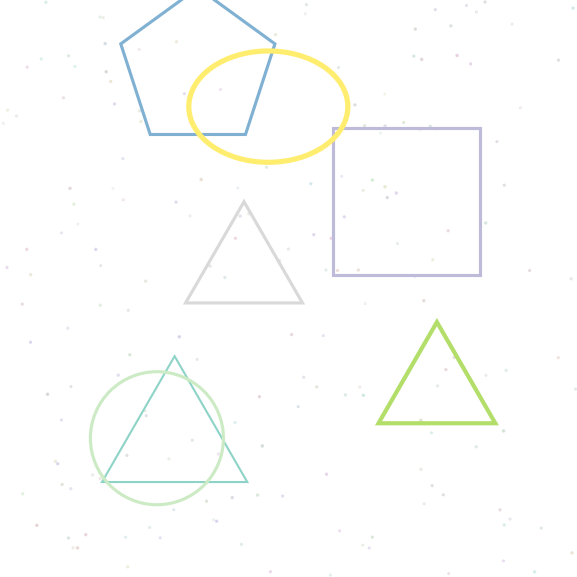[{"shape": "triangle", "thickness": 1, "radius": 0.73, "center": [0.302, 0.237]}, {"shape": "square", "thickness": 1.5, "radius": 0.64, "center": [0.703, 0.65]}, {"shape": "pentagon", "thickness": 1.5, "radius": 0.7, "center": [0.343, 0.88]}, {"shape": "triangle", "thickness": 2, "radius": 0.58, "center": [0.757, 0.325]}, {"shape": "triangle", "thickness": 1.5, "radius": 0.58, "center": [0.423, 0.533]}, {"shape": "circle", "thickness": 1.5, "radius": 0.58, "center": [0.272, 0.24]}, {"shape": "oval", "thickness": 2.5, "radius": 0.69, "center": [0.465, 0.814]}]